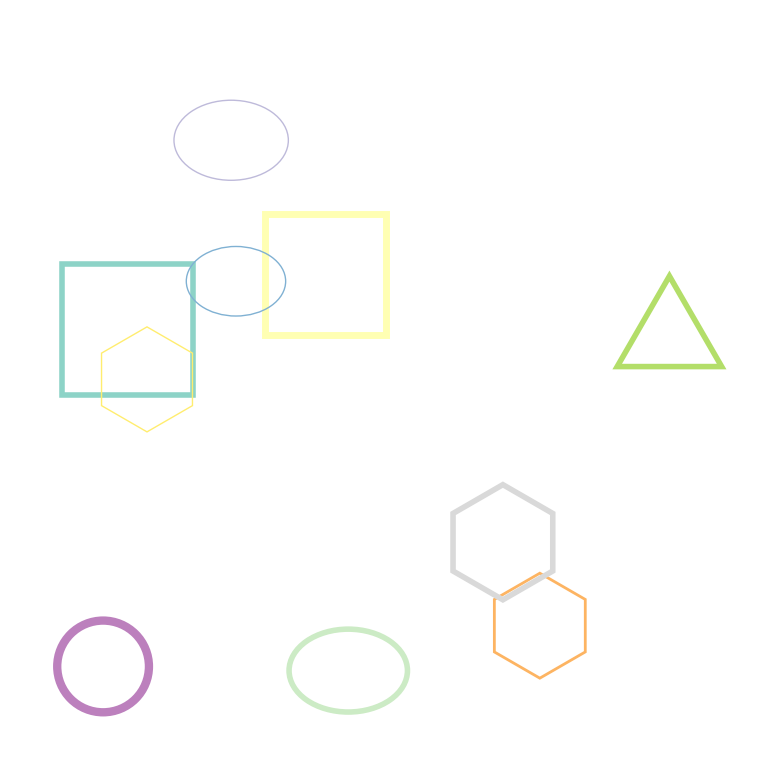[{"shape": "square", "thickness": 2, "radius": 0.42, "center": [0.165, 0.572]}, {"shape": "square", "thickness": 2.5, "radius": 0.39, "center": [0.423, 0.643]}, {"shape": "oval", "thickness": 0.5, "radius": 0.37, "center": [0.3, 0.818]}, {"shape": "oval", "thickness": 0.5, "radius": 0.32, "center": [0.306, 0.635]}, {"shape": "hexagon", "thickness": 1, "radius": 0.34, "center": [0.701, 0.187]}, {"shape": "triangle", "thickness": 2, "radius": 0.39, "center": [0.869, 0.563]}, {"shape": "hexagon", "thickness": 2, "radius": 0.37, "center": [0.653, 0.296]}, {"shape": "circle", "thickness": 3, "radius": 0.3, "center": [0.134, 0.135]}, {"shape": "oval", "thickness": 2, "radius": 0.38, "center": [0.452, 0.129]}, {"shape": "hexagon", "thickness": 0.5, "radius": 0.34, "center": [0.191, 0.507]}]